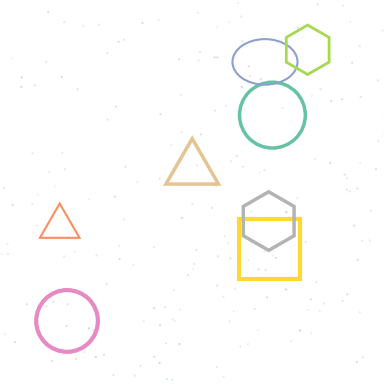[{"shape": "circle", "thickness": 2.5, "radius": 0.43, "center": [0.708, 0.701]}, {"shape": "triangle", "thickness": 1.5, "radius": 0.3, "center": [0.155, 0.412]}, {"shape": "oval", "thickness": 1.5, "radius": 0.42, "center": [0.688, 0.839]}, {"shape": "circle", "thickness": 3, "radius": 0.4, "center": [0.174, 0.166]}, {"shape": "hexagon", "thickness": 2, "radius": 0.32, "center": [0.799, 0.871]}, {"shape": "square", "thickness": 3, "radius": 0.39, "center": [0.7, 0.353]}, {"shape": "triangle", "thickness": 2.5, "radius": 0.39, "center": [0.499, 0.561]}, {"shape": "hexagon", "thickness": 2.5, "radius": 0.38, "center": [0.698, 0.426]}]